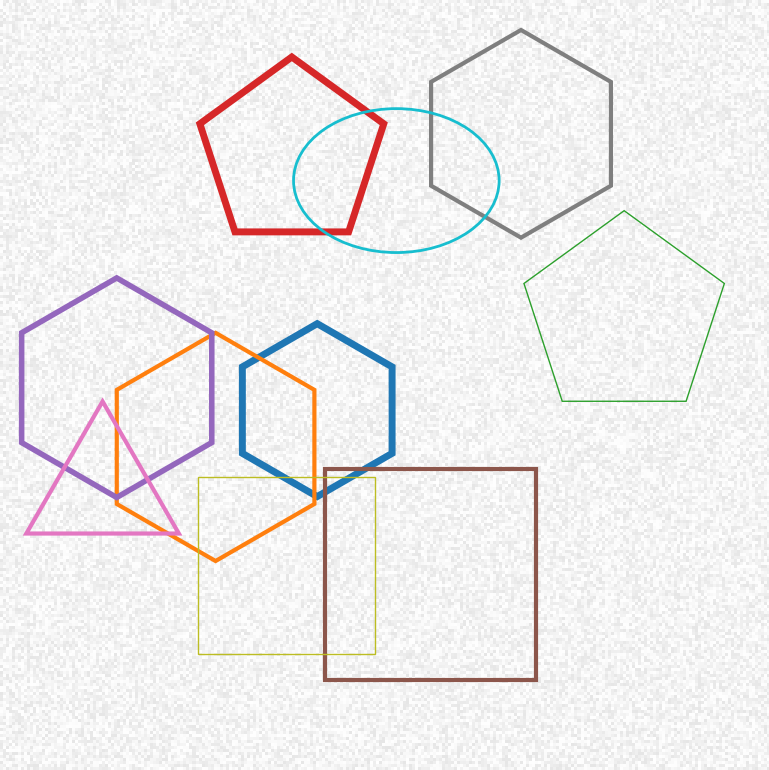[{"shape": "hexagon", "thickness": 2.5, "radius": 0.56, "center": [0.412, 0.467]}, {"shape": "hexagon", "thickness": 1.5, "radius": 0.74, "center": [0.28, 0.42]}, {"shape": "pentagon", "thickness": 0.5, "radius": 0.68, "center": [0.811, 0.59]}, {"shape": "pentagon", "thickness": 2.5, "radius": 0.63, "center": [0.379, 0.8]}, {"shape": "hexagon", "thickness": 2, "radius": 0.71, "center": [0.152, 0.496]}, {"shape": "square", "thickness": 1.5, "radius": 0.68, "center": [0.559, 0.254]}, {"shape": "triangle", "thickness": 1.5, "radius": 0.57, "center": [0.133, 0.364]}, {"shape": "hexagon", "thickness": 1.5, "radius": 0.67, "center": [0.677, 0.826]}, {"shape": "square", "thickness": 0.5, "radius": 0.58, "center": [0.372, 0.265]}, {"shape": "oval", "thickness": 1, "radius": 0.67, "center": [0.515, 0.765]}]